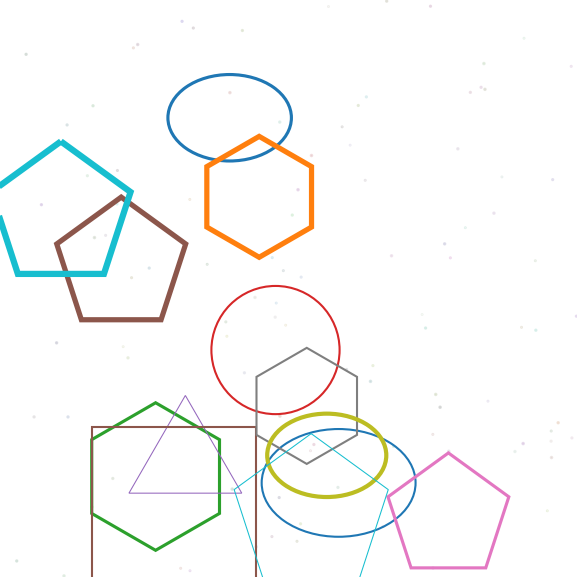[{"shape": "oval", "thickness": 1, "radius": 0.67, "center": [0.586, 0.163]}, {"shape": "oval", "thickness": 1.5, "radius": 0.53, "center": [0.398, 0.795]}, {"shape": "hexagon", "thickness": 2.5, "radius": 0.52, "center": [0.449, 0.658]}, {"shape": "hexagon", "thickness": 1.5, "radius": 0.64, "center": [0.269, 0.174]}, {"shape": "circle", "thickness": 1, "radius": 0.55, "center": [0.477, 0.393]}, {"shape": "triangle", "thickness": 0.5, "radius": 0.56, "center": [0.321, 0.202]}, {"shape": "square", "thickness": 1, "radius": 0.71, "center": [0.301, 0.118]}, {"shape": "pentagon", "thickness": 2.5, "radius": 0.59, "center": [0.21, 0.54]}, {"shape": "pentagon", "thickness": 1.5, "radius": 0.55, "center": [0.776, 0.105]}, {"shape": "hexagon", "thickness": 1, "radius": 0.5, "center": [0.531, 0.296]}, {"shape": "oval", "thickness": 2, "radius": 0.52, "center": [0.566, 0.211]}, {"shape": "pentagon", "thickness": 0.5, "radius": 0.7, "center": [0.539, 0.108]}, {"shape": "pentagon", "thickness": 3, "radius": 0.63, "center": [0.105, 0.627]}]